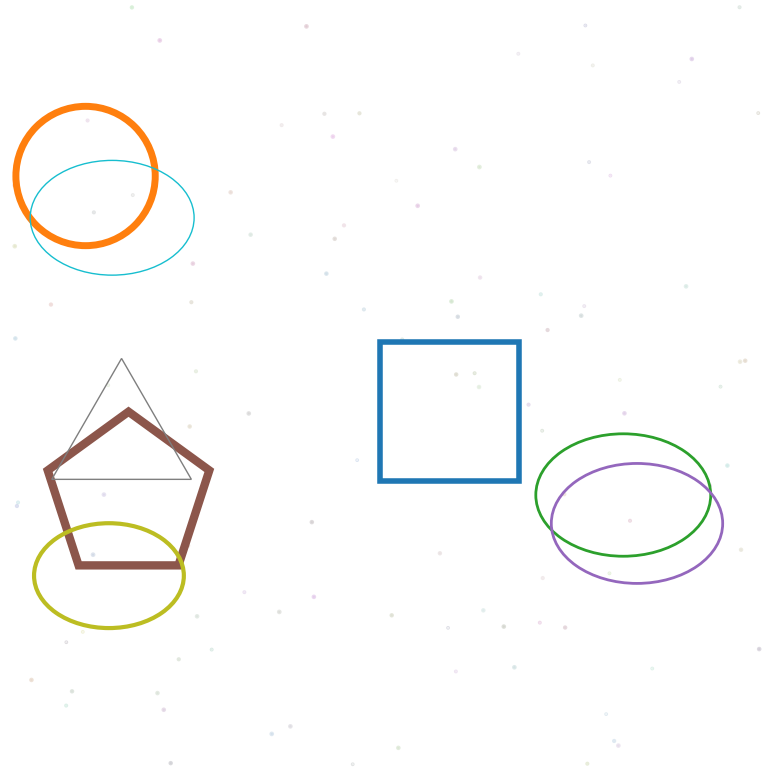[{"shape": "square", "thickness": 2, "radius": 0.45, "center": [0.583, 0.465]}, {"shape": "circle", "thickness": 2.5, "radius": 0.45, "center": [0.111, 0.771]}, {"shape": "oval", "thickness": 1, "radius": 0.57, "center": [0.809, 0.357]}, {"shape": "oval", "thickness": 1, "radius": 0.56, "center": [0.827, 0.32]}, {"shape": "pentagon", "thickness": 3, "radius": 0.55, "center": [0.167, 0.355]}, {"shape": "triangle", "thickness": 0.5, "radius": 0.52, "center": [0.158, 0.43]}, {"shape": "oval", "thickness": 1.5, "radius": 0.49, "center": [0.141, 0.252]}, {"shape": "oval", "thickness": 0.5, "radius": 0.53, "center": [0.146, 0.717]}]